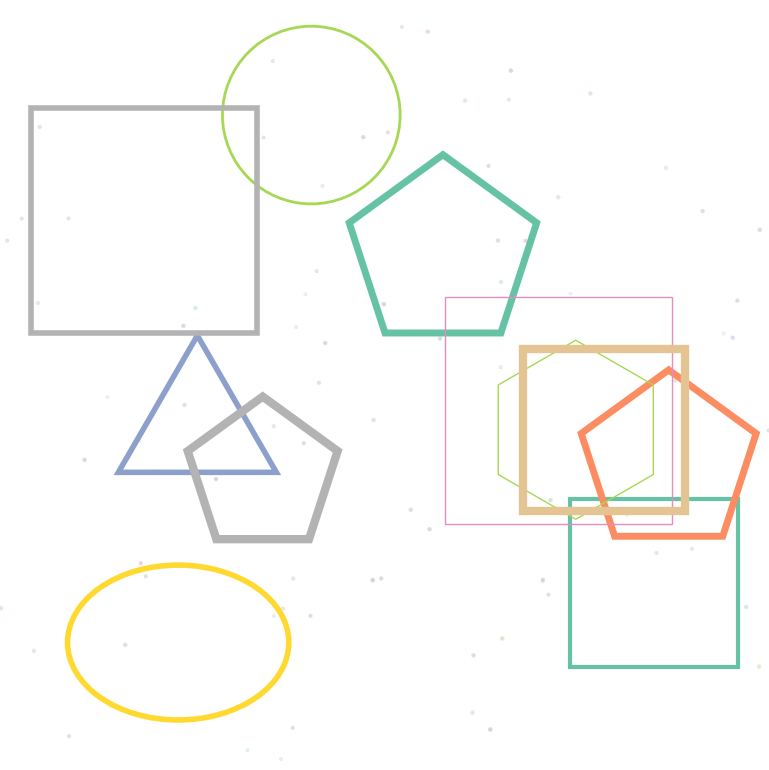[{"shape": "pentagon", "thickness": 2.5, "radius": 0.64, "center": [0.575, 0.671]}, {"shape": "square", "thickness": 1.5, "radius": 0.55, "center": [0.85, 0.243]}, {"shape": "pentagon", "thickness": 2.5, "radius": 0.6, "center": [0.868, 0.4]}, {"shape": "triangle", "thickness": 2, "radius": 0.59, "center": [0.256, 0.446]}, {"shape": "square", "thickness": 0.5, "radius": 0.74, "center": [0.725, 0.467]}, {"shape": "circle", "thickness": 1, "radius": 0.58, "center": [0.404, 0.851]}, {"shape": "hexagon", "thickness": 0.5, "radius": 0.58, "center": [0.748, 0.442]}, {"shape": "oval", "thickness": 2, "radius": 0.72, "center": [0.231, 0.166]}, {"shape": "square", "thickness": 3, "radius": 0.53, "center": [0.784, 0.442]}, {"shape": "square", "thickness": 2, "radius": 0.73, "center": [0.187, 0.714]}, {"shape": "pentagon", "thickness": 3, "radius": 0.51, "center": [0.341, 0.383]}]